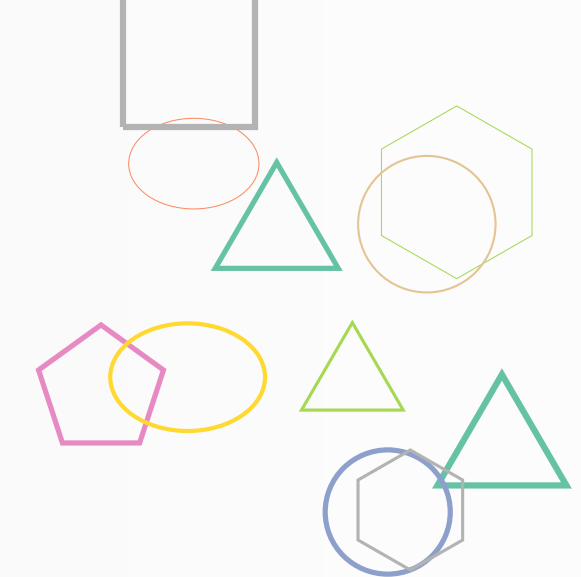[{"shape": "triangle", "thickness": 3, "radius": 0.64, "center": [0.864, 0.223]}, {"shape": "triangle", "thickness": 2.5, "radius": 0.61, "center": [0.476, 0.596]}, {"shape": "oval", "thickness": 0.5, "radius": 0.56, "center": [0.333, 0.716]}, {"shape": "circle", "thickness": 2.5, "radius": 0.54, "center": [0.667, 0.113]}, {"shape": "pentagon", "thickness": 2.5, "radius": 0.56, "center": [0.174, 0.324]}, {"shape": "hexagon", "thickness": 0.5, "radius": 0.75, "center": [0.786, 0.666]}, {"shape": "triangle", "thickness": 1.5, "radius": 0.5, "center": [0.606, 0.34]}, {"shape": "oval", "thickness": 2, "radius": 0.67, "center": [0.323, 0.346]}, {"shape": "circle", "thickness": 1, "radius": 0.59, "center": [0.734, 0.611]}, {"shape": "hexagon", "thickness": 1.5, "radius": 0.52, "center": [0.706, 0.116]}, {"shape": "square", "thickness": 3, "radius": 0.57, "center": [0.325, 0.893]}]